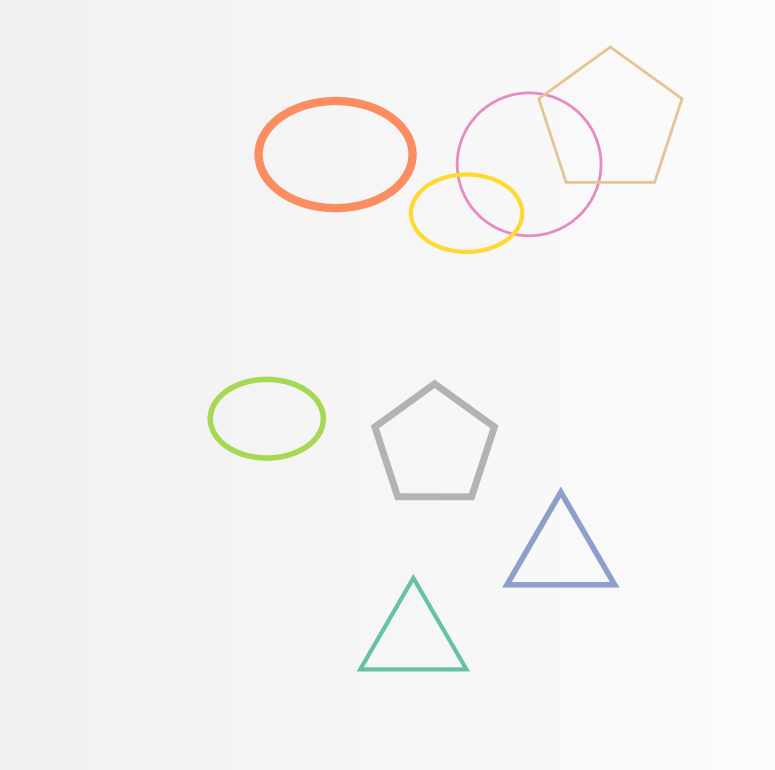[{"shape": "triangle", "thickness": 1.5, "radius": 0.4, "center": [0.533, 0.17]}, {"shape": "oval", "thickness": 3, "radius": 0.5, "center": [0.433, 0.799]}, {"shape": "triangle", "thickness": 2, "radius": 0.4, "center": [0.724, 0.281]}, {"shape": "circle", "thickness": 1, "radius": 0.46, "center": [0.683, 0.787]}, {"shape": "oval", "thickness": 2, "radius": 0.36, "center": [0.344, 0.456]}, {"shape": "oval", "thickness": 1.5, "radius": 0.36, "center": [0.602, 0.723]}, {"shape": "pentagon", "thickness": 1, "radius": 0.49, "center": [0.788, 0.842]}, {"shape": "pentagon", "thickness": 2.5, "radius": 0.41, "center": [0.561, 0.42]}]